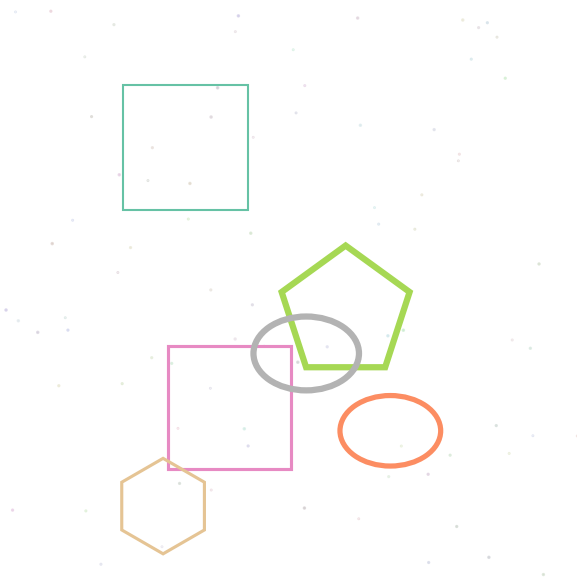[{"shape": "square", "thickness": 1, "radius": 0.54, "center": [0.321, 0.744]}, {"shape": "oval", "thickness": 2.5, "radius": 0.44, "center": [0.676, 0.253]}, {"shape": "square", "thickness": 1.5, "radius": 0.53, "center": [0.397, 0.294]}, {"shape": "pentagon", "thickness": 3, "radius": 0.58, "center": [0.598, 0.457]}, {"shape": "hexagon", "thickness": 1.5, "radius": 0.41, "center": [0.282, 0.123]}, {"shape": "oval", "thickness": 3, "radius": 0.46, "center": [0.53, 0.387]}]